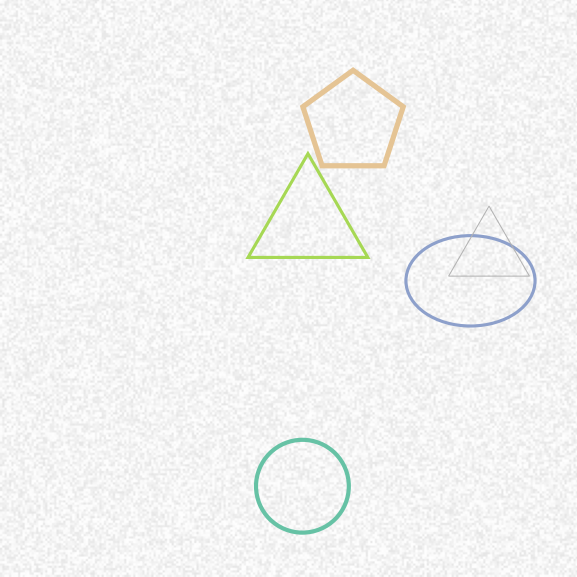[{"shape": "circle", "thickness": 2, "radius": 0.4, "center": [0.524, 0.157]}, {"shape": "oval", "thickness": 1.5, "radius": 0.56, "center": [0.815, 0.513]}, {"shape": "triangle", "thickness": 1.5, "radius": 0.6, "center": [0.533, 0.613]}, {"shape": "pentagon", "thickness": 2.5, "radius": 0.46, "center": [0.611, 0.786]}, {"shape": "triangle", "thickness": 0.5, "radius": 0.4, "center": [0.847, 0.561]}]